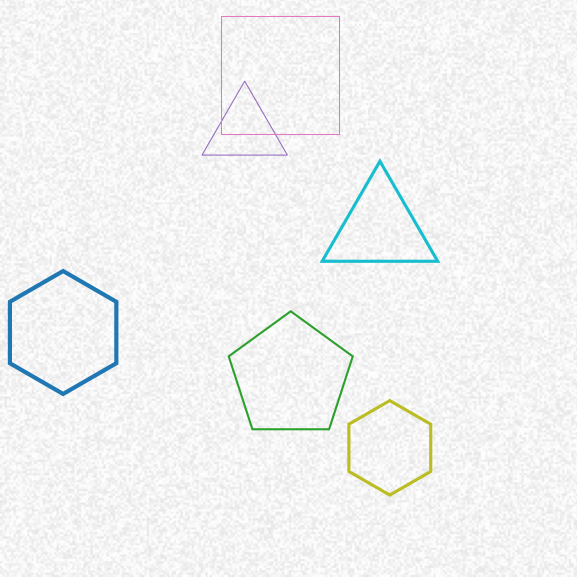[{"shape": "hexagon", "thickness": 2, "radius": 0.53, "center": [0.109, 0.423]}, {"shape": "pentagon", "thickness": 1, "radius": 0.56, "center": [0.503, 0.347]}, {"shape": "triangle", "thickness": 0.5, "radius": 0.43, "center": [0.424, 0.773]}, {"shape": "square", "thickness": 0.5, "radius": 0.51, "center": [0.484, 0.87]}, {"shape": "hexagon", "thickness": 1.5, "radius": 0.41, "center": [0.675, 0.224]}, {"shape": "triangle", "thickness": 1.5, "radius": 0.58, "center": [0.658, 0.604]}]